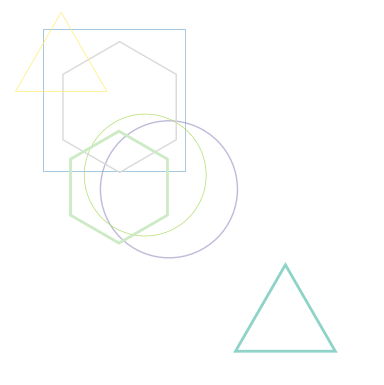[{"shape": "triangle", "thickness": 2, "radius": 0.75, "center": [0.741, 0.163]}, {"shape": "circle", "thickness": 1, "radius": 0.89, "center": [0.439, 0.508]}, {"shape": "square", "thickness": 0.5, "radius": 0.92, "center": [0.296, 0.74]}, {"shape": "circle", "thickness": 0.5, "radius": 0.79, "center": [0.377, 0.545]}, {"shape": "hexagon", "thickness": 1, "radius": 0.85, "center": [0.311, 0.722]}, {"shape": "hexagon", "thickness": 2, "radius": 0.73, "center": [0.309, 0.514]}, {"shape": "triangle", "thickness": 0.5, "radius": 0.69, "center": [0.159, 0.831]}]